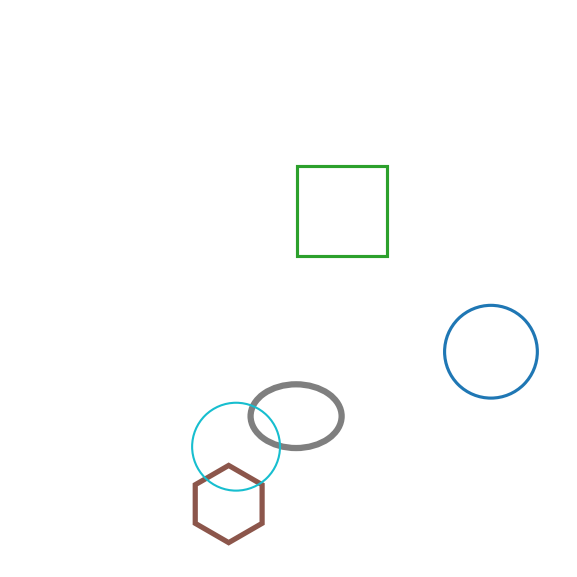[{"shape": "circle", "thickness": 1.5, "radius": 0.4, "center": [0.85, 0.39]}, {"shape": "square", "thickness": 1.5, "radius": 0.39, "center": [0.593, 0.633]}, {"shape": "hexagon", "thickness": 2.5, "radius": 0.33, "center": [0.396, 0.126]}, {"shape": "oval", "thickness": 3, "radius": 0.39, "center": [0.513, 0.278]}, {"shape": "circle", "thickness": 1, "radius": 0.38, "center": [0.409, 0.226]}]